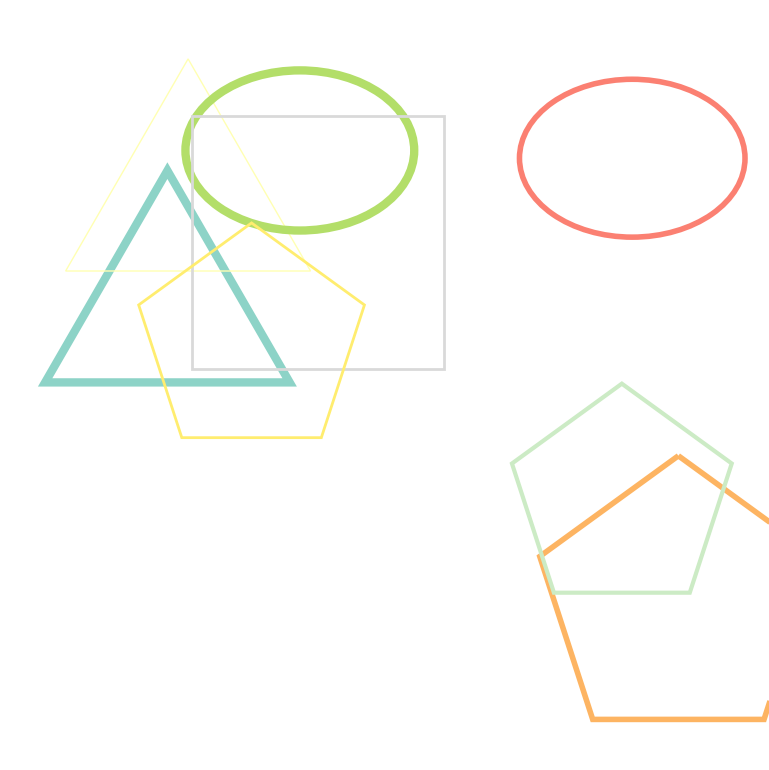[{"shape": "triangle", "thickness": 3, "radius": 0.92, "center": [0.217, 0.595]}, {"shape": "triangle", "thickness": 0.5, "radius": 0.92, "center": [0.244, 0.74]}, {"shape": "oval", "thickness": 2, "radius": 0.73, "center": [0.821, 0.795]}, {"shape": "pentagon", "thickness": 2, "radius": 0.95, "center": [0.881, 0.219]}, {"shape": "oval", "thickness": 3, "radius": 0.74, "center": [0.389, 0.805]}, {"shape": "square", "thickness": 1, "radius": 0.82, "center": [0.413, 0.685]}, {"shape": "pentagon", "thickness": 1.5, "radius": 0.75, "center": [0.808, 0.352]}, {"shape": "pentagon", "thickness": 1, "radius": 0.77, "center": [0.327, 0.556]}]